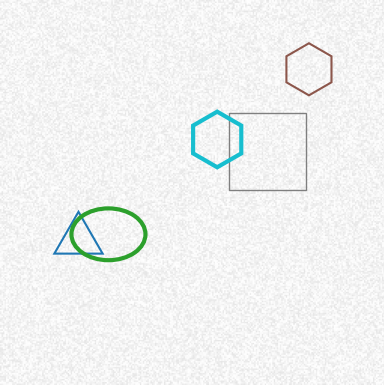[{"shape": "triangle", "thickness": 1.5, "radius": 0.36, "center": [0.204, 0.377]}, {"shape": "oval", "thickness": 3, "radius": 0.48, "center": [0.282, 0.391]}, {"shape": "hexagon", "thickness": 1.5, "radius": 0.34, "center": [0.802, 0.82]}, {"shape": "square", "thickness": 1, "radius": 0.5, "center": [0.696, 0.607]}, {"shape": "hexagon", "thickness": 3, "radius": 0.36, "center": [0.564, 0.638]}]